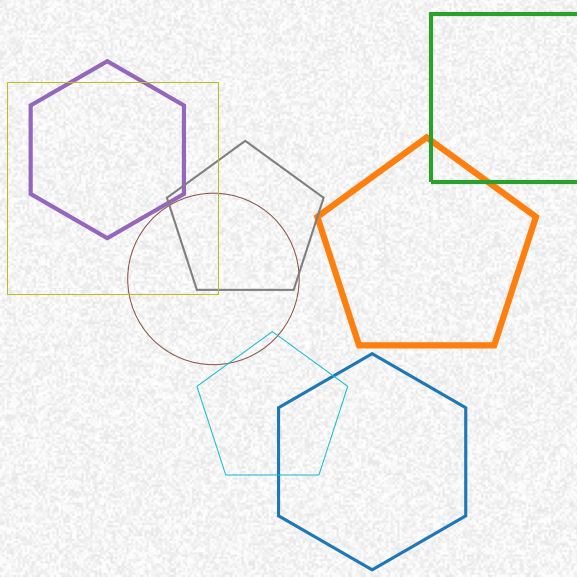[{"shape": "hexagon", "thickness": 1.5, "radius": 0.94, "center": [0.644, 0.2]}, {"shape": "pentagon", "thickness": 3, "radius": 1.0, "center": [0.739, 0.562]}, {"shape": "square", "thickness": 2, "radius": 0.73, "center": [0.892, 0.83]}, {"shape": "hexagon", "thickness": 2, "radius": 0.77, "center": [0.186, 0.74]}, {"shape": "circle", "thickness": 0.5, "radius": 0.74, "center": [0.37, 0.516]}, {"shape": "pentagon", "thickness": 1, "radius": 0.71, "center": [0.425, 0.613]}, {"shape": "square", "thickness": 0.5, "radius": 0.92, "center": [0.195, 0.673]}, {"shape": "pentagon", "thickness": 0.5, "radius": 0.69, "center": [0.472, 0.288]}]